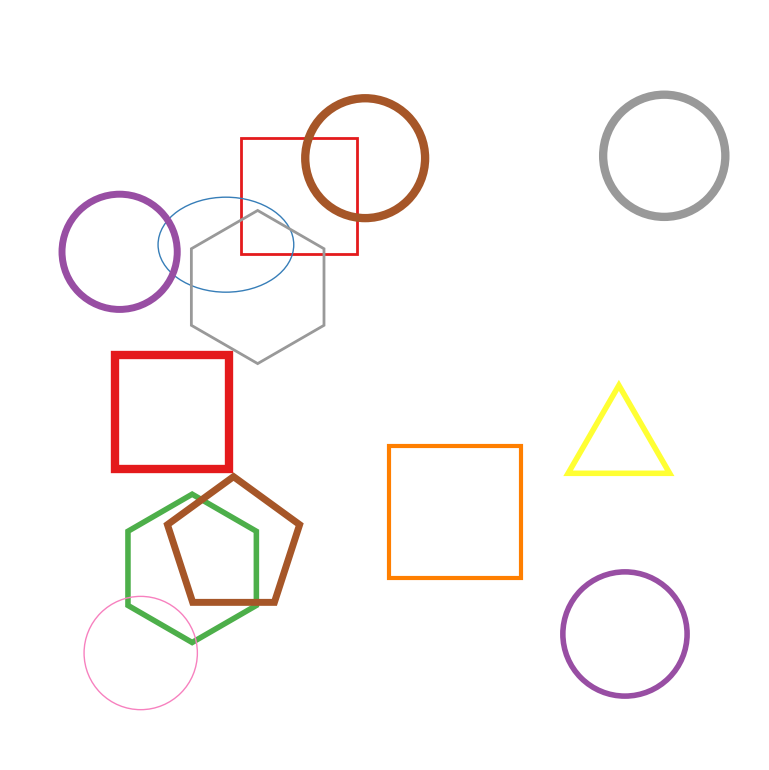[{"shape": "square", "thickness": 1, "radius": 0.38, "center": [0.388, 0.745]}, {"shape": "square", "thickness": 3, "radius": 0.37, "center": [0.224, 0.465]}, {"shape": "oval", "thickness": 0.5, "radius": 0.44, "center": [0.293, 0.682]}, {"shape": "hexagon", "thickness": 2, "radius": 0.48, "center": [0.25, 0.262]}, {"shape": "circle", "thickness": 2.5, "radius": 0.37, "center": [0.155, 0.673]}, {"shape": "circle", "thickness": 2, "radius": 0.4, "center": [0.812, 0.177]}, {"shape": "square", "thickness": 1.5, "radius": 0.43, "center": [0.591, 0.335]}, {"shape": "triangle", "thickness": 2, "radius": 0.38, "center": [0.804, 0.423]}, {"shape": "pentagon", "thickness": 2.5, "radius": 0.45, "center": [0.303, 0.291]}, {"shape": "circle", "thickness": 3, "radius": 0.39, "center": [0.474, 0.795]}, {"shape": "circle", "thickness": 0.5, "radius": 0.37, "center": [0.183, 0.152]}, {"shape": "hexagon", "thickness": 1, "radius": 0.5, "center": [0.335, 0.627]}, {"shape": "circle", "thickness": 3, "radius": 0.4, "center": [0.863, 0.798]}]